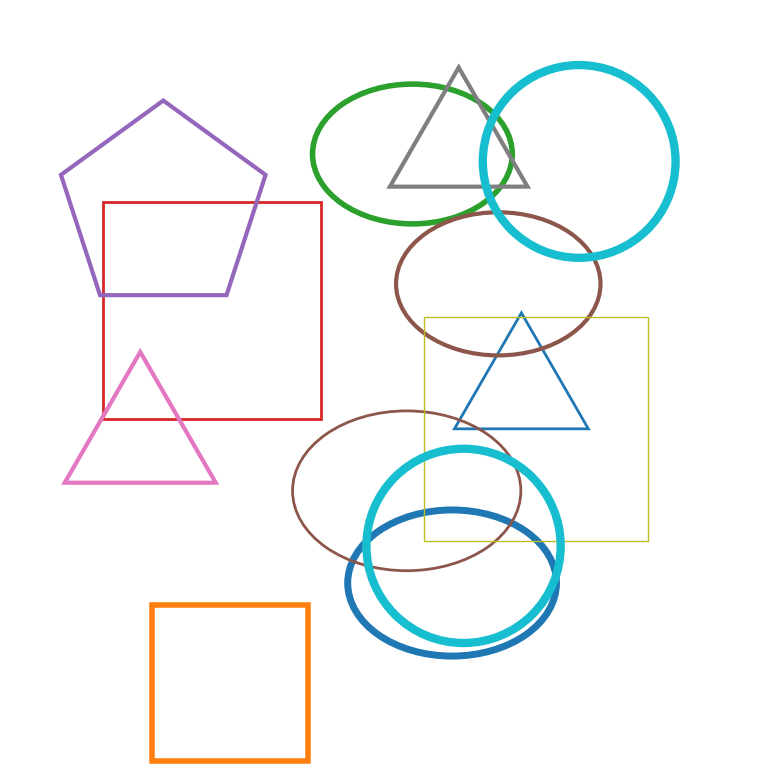[{"shape": "triangle", "thickness": 1, "radius": 0.5, "center": [0.677, 0.493]}, {"shape": "oval", "thickness": 2.5, "radius": 0.68, "center": [0.587, 0.243]}, {"shape": "square", "thickness": 2, "radius": 0.51, "center": [0.298, 0.113]}, {"shape": "oval", "thickness": 2, "radius": 0.65, "center": [0.536, 0.8]}, {"shape": "square", "thickness": 1, "radius": 0.71, "center": [0.275, 0.597]}, {"shape": "pentagon", "thickness": 1.5, "radius": 0.7, "center": [0.212, 0.73]}, {"shape": "oval", "thickness": 1, "radius": 0.74, "center": [0.528, 0.363]}, {"shape": "oval", "thickness": 1.5, "radius": 0.66, "center": [0.647, 0.631]}, {"shape": "triangle", "thickness": 1.5, "radius": 0.57, "center": [0.182, 0.43]}, {"shape": "triangle", "thickness": 1.5, "radius": 0.52, "center": [0.596, 0.809]}, {"shape": "square", "thickness": 0.5, "radius": 0.73, "center": [0.696, 0.443]}, {"shape": "circle", "thickness": 3, "radius": 0.63, "center": [0.752, 0.79]}, {"shape": "circle", "thickness": 3, "radius": 0.63, "center": [0.602, 0.291]}]